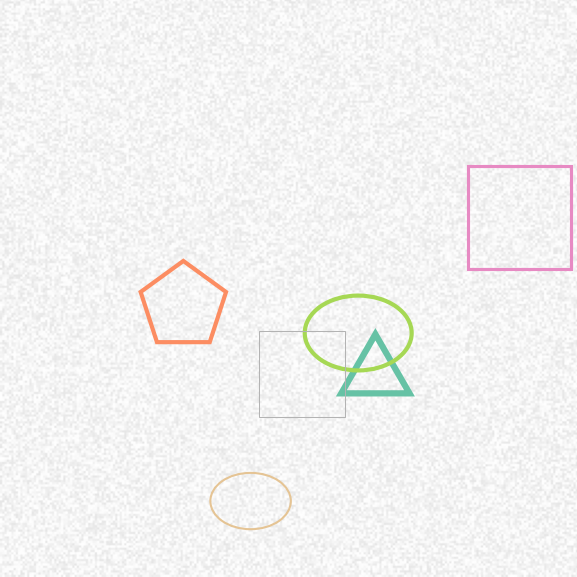[{"shape": "triangle", "thickness": 3, "radius": 0.34, "center": [0.65, 0.352]}, {"shape": "pentagon", "thickness": 2, "radius": 0.39, "center": [0.317, 0.47]}, {"shape": "square", "thickness": 1.5, "radius": 0.45, "center": [0.9, 0.623]}, {"shape": "oval", "thickness": 2, "radius": 0.46, "center": [0.62, 0.422]}, {"shape": "oval", "thickness": 1, "radius": 0.35, "center": [0.434, 0.132]}, {"shape": "square", "thickness": 0.5, "radius": 0.38, "center": [0.523, 0.352]}]